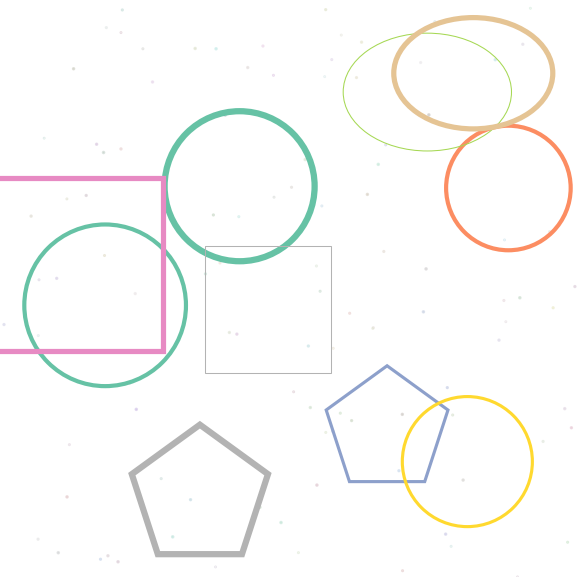[{"shape": "circle", "thickness": 2, "radius": 0.7, "center": [0.182, 0.47]}, {"shape": "circle", "thickness": 3, "radius": 0.65, "center": [0.415, 0.677]}, {"shape": "circle", "thickness": 2, "radius": 0.54, "center": [0.88, 0.674]}, {"shape": "pentagon", "thickness": 1.5, "radius": 0.55, "center": [0.67, 0.255]}, {"shape": "square", "thickness": 2.5, "radius": 0.75, "center": [0.131, 0.541]}, {"shape": "oval", "thickness": 0.5, "radius": 0.73, "center": [0.74, 0.84]}, {"shape": "circle", "thickness": 1.5, "radius": 0.56, "center": [0.809, 0.2]}, {"shape": "oval", "thickness": 2.5, "radius": 0.69, "center": [0.82, 0.872]}, {"shape": "pentagon", "thickness": 3, "radius": 0.62, "center": [0.346, 0.14]}, {"shape": "square", "thickness": 0.5, "radius": 0.55, "center": [0.464, 0.463]}]